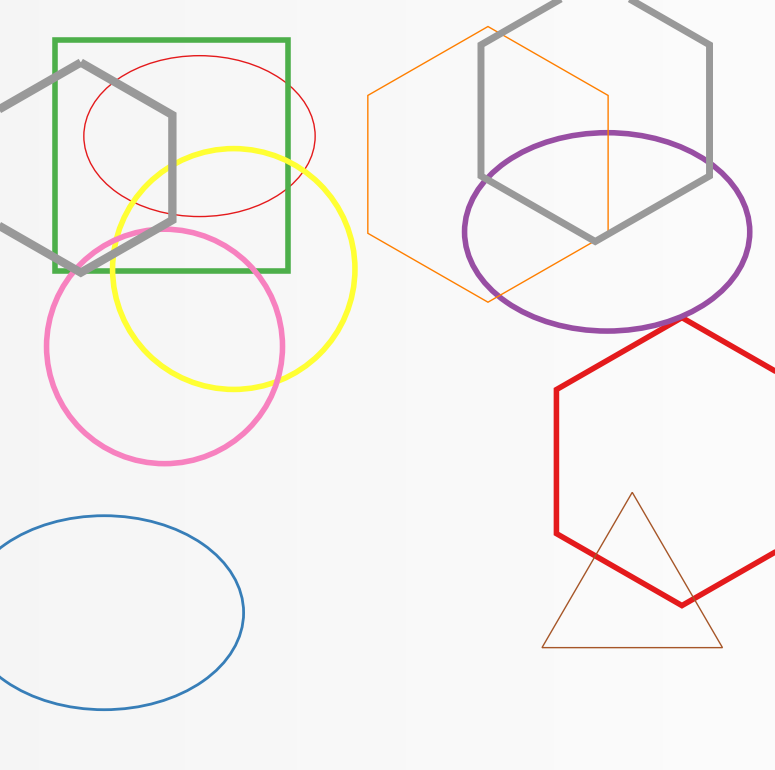[{"shape": "oval", "thickness": 0.5, "radius": 0.75, "center": [0.257, 0.823]}, {"shape": "hexagon", "thickness": 2, "radius": 0.93, "center": [0.88, 0.401]}, {"shape": "oval", "thickness": 1, "radius": 0.9, "center": [0.134, 0.204]}, {"shape": "square", "thickness": 2, "radius": 0.75, "center": [0.221, 0.798]}, {"shape": "oval", "thickness": 2, "radius": 0.92, "center": [0.783, 0.699]}, {"shape": "hexagon", "thickness": 0.5, "radius": 0.9, "center": [0.63, 0.787]}, {"shape": "circle", "thickness": 2, "radius": 0.78, "center": [0.302, 0.651]}, {"shape": "triangle", "thickness": 0.5, "radius": 0.67, "center": [0.816, 0.226]}, {"shape": "circle", "thickness": 2, "radius": 0.76, "center": [0.212, 0.55]}, {"shape": "hexagon", "thickness": 2.5, "radius": 0.85, "center": [0.768, 0.857]}, {"shape": "hexagon", "thickness": 3, "radius": 0.68, "center": [0.104, 0.782]}]